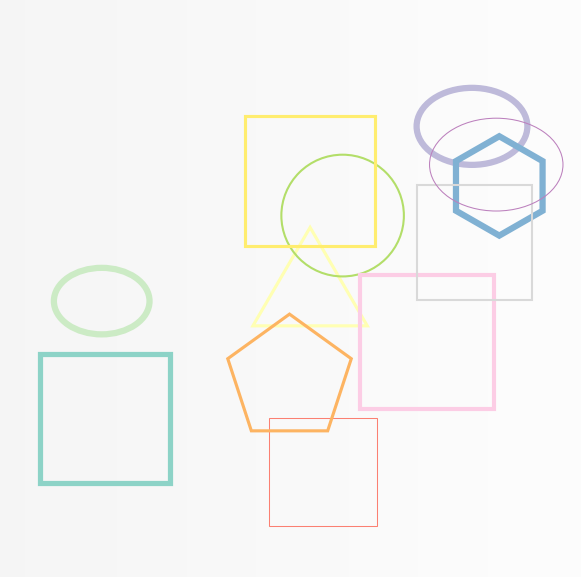[{"shape": "square", "thickness": 2.5, "radius": 0.56, "center": [0.181, 0.275]}, {"shape": "triangle", "thickness": 1.5, "radius": 0.57, "center": [0.534, 0.492]}, {"shape": "oval", "thickness": 3, "radius": 0.48, "center": [0.812, 0.78]}, {"shape": "square", "thickness": 0.5, "radius": 0.47, "center": [0.556, 0.182]}, {"shape": "hexagon", "thickness": 3, "radius": 0.43, "center": [0.859, 0.677]}, {"shape": "pentagon", "thickness": 1.5, "radius": 0.56, "center": [0.498, 0.343]}, {"shape": "circle", "thickness": 1, "radius": 0.53, "center": [0.589, 0.626]}, {"shape": "square", "thickness": 2, "radius": 0.58, "center": [0.735, 0.408]}, {"shape": "square", "thickness": 1, "radius": 0.5, "center": [0.816, 0.579]}, {"shape": "oval", "thickness": 0.5, "radius": 0.57, "center": [0.854, 0.714]}, {"shape": "oval", "thickness": 3, "radius": 0.41, "center": [0.175, 0.478]}, {"shape": "square", "thickness": 1.5, "radius": 0.56, "center": [0.533, 0.686]}]